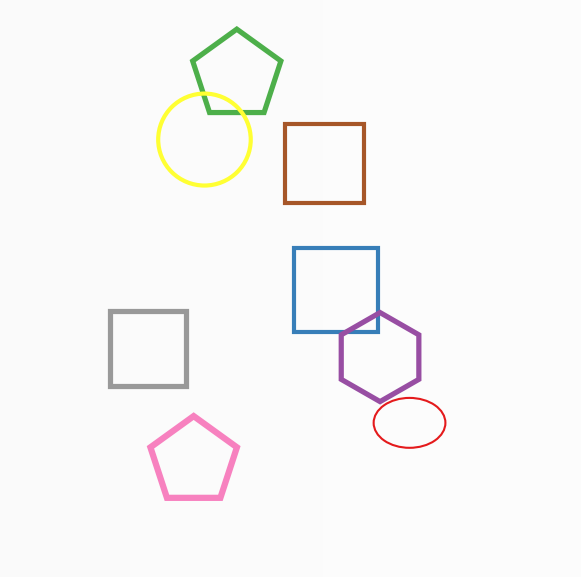[{"shape": "oval", "thickness": 1, "radius": 0.31, "center": [0.705, 0.267]}, {"shape": "square", "thickness": 2, "radius": 0.36, "center": [0.578, 0.498]}, {"shape": "pentagon", "thickness": 2.5, "radius": 0.4, "center": [0.407, 0.869]}, {"shape": "hexagon", "thickness": 2.5, "radius": 0.39, "center": [0.654, 0.381]}, {"shape": "circle", "thickness": 2, "radius": 0.4, "center": [0.352, 0.757]}, {"shape": "square", "thickness": 2, "radius": 0.34, "center": [0.558, 0.715]}, {"shape": "pentagon", "thickness": 3, "radius": 0.39, "center": [0.333, 0.2]}, {"shape": "square", "thickness": 2.5, "radius": 0.33, "center": [0.254, 0.395]}]